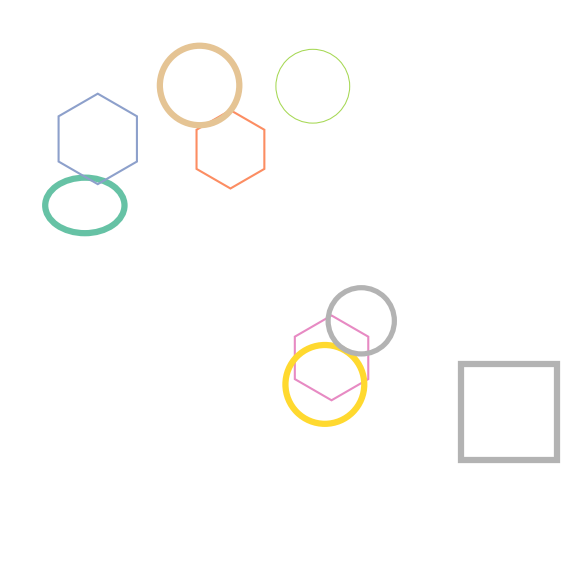[{"shape": "oval", "thickness": 3, "radius": 0.34, "center": [0.147, 0.643]}, {"shape": "hexagon", "thickness": 1, "radius": 0.34, "center": [0.399, 0.741]}, {"shape": "hexagon", "thickness": 1, "radius": 0.39, "center": [0.169, 0.759]}, {"shape": "hexagon", "thickness": 1, "radius": 0.37, "center": [0.574, 0.379]}, {"shape": "circle", "thickness": 0.5, "radius": 0.32, "center": [0.542, 0.85]}, {"shape": "circle", "thickness": 3, "radius": 0.34, "center": [0.563, 0.333]}, {"shape": "circle", "thickness": 3, "radius": 0.34, "center": [0.346, 0.851]}, {"shape": "circle", "thickness": 2.5, "radius": 0.29, "center": [0.626, 0.444]}, {"shape": "square", "thickness": 3, "radius": 0.41, "center": [0.881, 0.285]}]